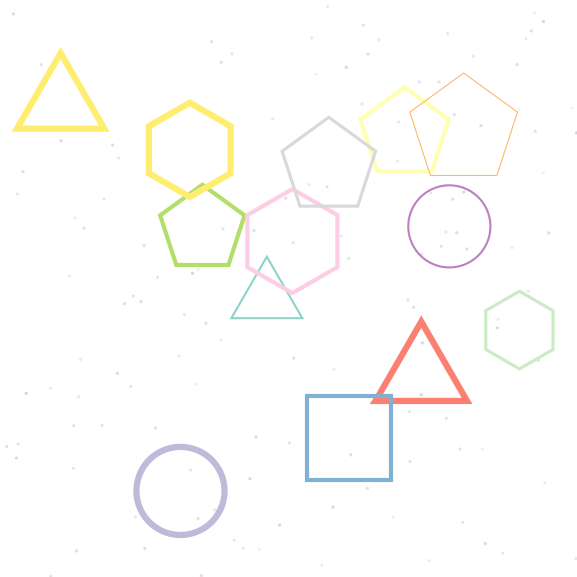[{"shape": "triangle", "thickness": 1, "radius": 0.35, "center": [0.462, 0.484]}, {"shape": "pentagon", "thickness": 2, "radius": 0.4, "center": [0.701, 0.768]}, {"shape": "circle", "thickness": 3, "radius": 0.38, "center": [0.313, 0.149]}, {"shape": "triangle", "thickness": 3, "radius": 0.46, "center": [0.729, 0.351]}, {"shape": "square", "thickness": 2, "radius": 0.36, "center": [0.605, 0.241]}, {"shape": "pentagon", "thickness": 0.5, "radius": 0.49, "center": [0.803, 0.775]}, {"shape": "pentagon", "thickness": 2, "radius": 0.38, "center": [0.35, 0.602]}, {"shape": "hexagon", "thickness": 2, "radius": 0.45, "center": [0.506, 0.582]}, {"shape": "pentagon", "thickness": 1.5, "radius": 0.43, "center": [0.569, 0.711]}, {"shape": "circle", "thickness": 1, "radius": 0.36, "center": [0.778, 0.607]}, {"shape": "hexagon", "thickness": 1.5, "radius": 0.34, "center": [0.899, 0.428]}, {"shape": "hexagon", "thickness": 3, "radius": 0.41, "center": [0.329, 0.74]}, {"shape": "triangle", "thickness": 3, "radius": 0.44, "center": [0.105, 0.82]}]